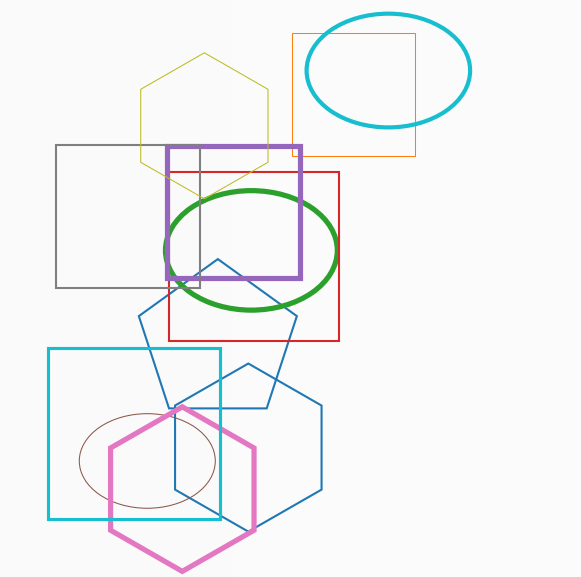[{"shape": "pentagon", "thickness": 1, "radius": 0.71, "center": [0.375, 0.408]}, {"shape": "hexagon", "thickness": 1, "radius": 0.73, "center": [0.427, 0.224]}, {"shape": "square", "thickness": 0.5, "radius": 0.53, "center": [0.608, 0.836]}, {"shape": "oval", "thickness": 2.5, "radius": 0.74, "center": [0.433, 0.566]}, {"shape": "square", "thickness": 1, "radius": 0.73, "center": [0.437, 0.554]}, {"shape": "square", "thickness": 2.5, "radius": 0.57, "center": [0.402, 0.632]}, {"shape": "oval", "thickness": 0.5, "radius": 0.58, "center": [0.253, 0.201]}, {"shape": "hexagon", "thickness": 2.5, "radius": 0.71, "center": [0.314, 0.152]}, {"shape": "square", "thickness": 1, "radius": 0.62, "center": [0.22, 0.624]}, {"shape": "hexagon", "thickness": 0.5, "radius": 0.63, "center": [0.352, 0.781]}, {"shape": "square", "thickness": 1.5, "radius": 0.74, "center": [0.23, 0.248]}, {"shape": "oval", "thickness": 2, "radius": 0.7, "center": [0.668, 0.877]}]